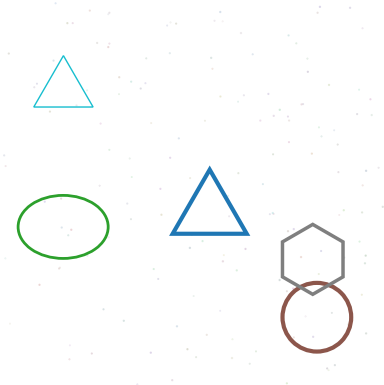[{"shape": "triangle", "thickness": 3, "radius": 0.56, "center": [0.545, 0.448]}, {"shape": "oval", "thickness": 2, "radius": 0.58, "center": [0.164, 0.411]}, {"shape": "circle", "thickness": 3, "radius": 0.45, "center": [0.823, 0.176]}, {"shape": "hexagon", "thickness": 2.5, "radius": 0.45, "center": [0.812, 0.326]}, {"shape": "triangle", "thickness": 1, "radius": 0.44, "center": [0.165, 0.767]}]